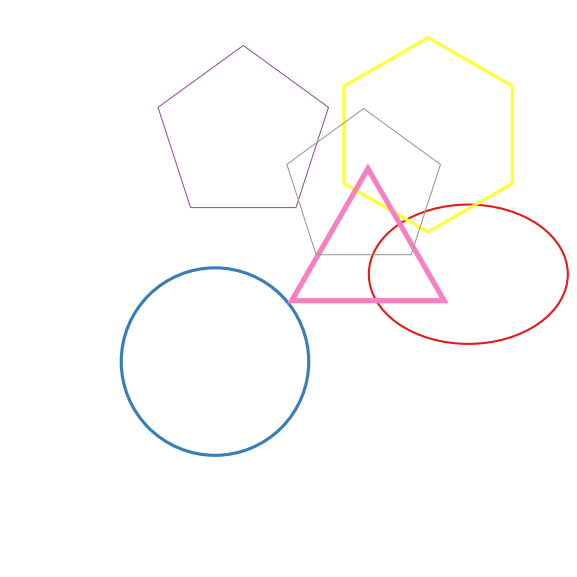[{"shape": "oval", "thickness": 1, "radius": 0.86, "center": [0.811, 0.524]}, {"shape": "circle", "thickness": 1.5, "radius": 0.81, "center": [0.372, 0.373]}, {"shape": "pentagon", "thickness": 0.5, "radius": 0.78, "center": [0.421, 0.765]}, {"shape": "hexagon", "thickness": 1.5, "radius": 0.84, "center": [0.741, 0.766]}, {"shape": "triangle", "thickness": 2.5, "radius": 0.76, "center": [0.637, 0.555]}, {"shape": "pentagon", "thickness": 0.5, "radius": 0.7, "center": [0.63, 0.671]}]